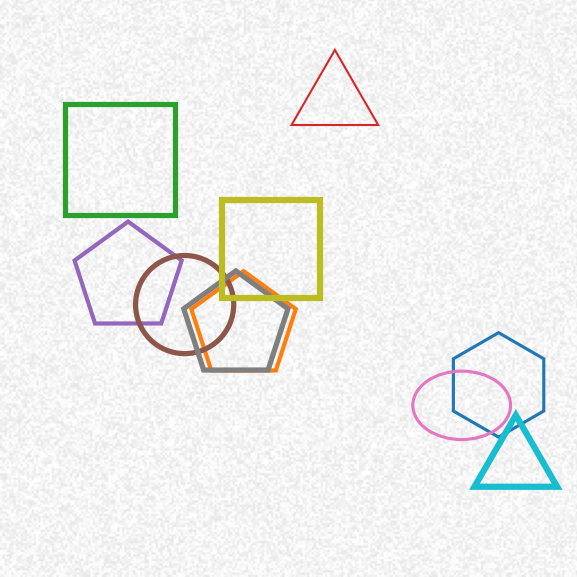[{"shape": "hexagon", "thickness": 1.5, "radius": 0.45, "center": [0.863, 0.333]}, {"shape": "pentagon", "thickness": 2, "radius": 0.48, "center": [0.422, 0.435]}, {"shape": "square", "thickness": 2.5, "radius": 0.48, "center": [0.208, 0.723]}, {"shape": "triangle", "thickness": 1, "radius": 0.43, "center": [0.58, 0.826]}, {"shape": "pentagon", "thickness": 2, "radius": 0.49, "center": [0.222, 0.518]}, {"shape": "circle", "thickness": 2.5, "radius": 0.42, "center": [0.32, 0.472]}, {"shape": "oval", "thickness": 1.5, "radius": 0.42, "center": [0.799, 0.297]}, {"shape": "pentagon", "thickness": 2.5, "radius": 0.47, "center": [0.408, 0.435]}, {"shape": "square", "thickness": 3, "radius": 0.43, "center": [0.469, 0.568]}, {"shape": "triangle", "thickness": 3, "radius": 0.41, "center": [0.893, 0.198]}]